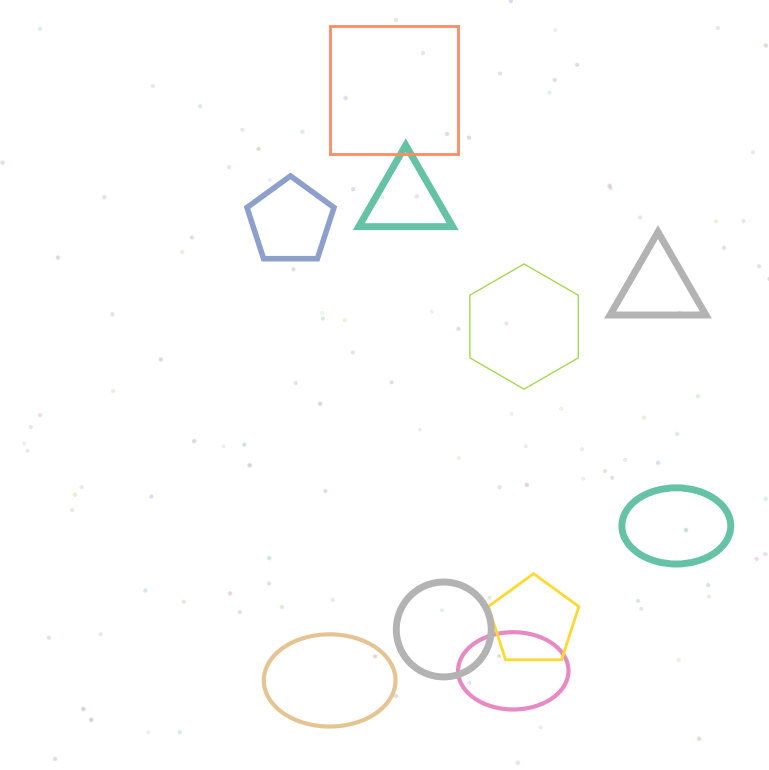[{"shape": "oval", "thickness": 2.5, "radius": 0.35, "center": [0.878, 0.317]}, {"shape": "triangle", "thickness": 2.5, "radius": 0.35, "center": [0.527, 0.741]}, {"shape": "square", "thickness": 1, "radius": 0.42, "center": [0.512, 0.882]}, {"shape": "pentagon", "thickness": 2, "radius": 0.3, "center": [0.377, 0.712]}, {"shape": "oval", "thickness": 1.5, "radius": 0.36, "center": [0.667, 0.129]}, {"shape": "hexagon", "thickness": 0.5, "radius": 0.41, "center": [0.681, 0.576]}, {"shape": "pentagon", "thickness": 1, "radius": 0.31, "center": [0.693, 0.193]}, {"shape": "oval", "thickness": 1.5, "radius": 0.43, "center": [0.428, 0.116]}, {"shape": "circle", "thickness": 2.5, "radius": 0.31, "center": [0.576, 0.183]}, {"shape": "triangle", "thickness": 2.5, "radius": 0.36, "center": [0.855, 0.627]}]